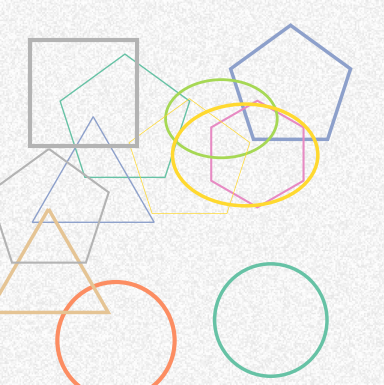[{"shape": "pentagon", "thickness": 1, "radius": 0.88, "center": [0.324, 0.683]}, {"shape": "circle", "thickness": 2.5, "radius": 0.73, "center": [0.703, 0.169]}, {"shape": "circle", "thickness": 3, "radius": 0.76, "center": [0.301, 0.115]}, {"shape": "triangle", "thickness": 1, "radius": 0.91, "center": [0.242, 0.514]}, {"shape": "pentagon", "thickness": 2.5, "radius": 0.82, "center": [0.755, 0.771]}, {"shape": "hexagon", "thickness": 1.5, "radius": 0.69, "center": [0.669, 0.6]}, {"shape": "oval", "thickness": 2, "radius": 0.73, "center": [0.575, 0.692]}, {"shape": "pentagon", "thickness": 0.5, "radius": 0.83, "center": [0.492, 0.579]}, {"shape": "oval", "thickness": 2.5, "radius": 0.94, "center": [0.637, 0.598]}, {"shape": "triangle", "thickness": 2.5, "radius": 0.9, "center": [0.126, 0.278]}, {"shape": "square", "thickness": 3, "radius": 0.69, "center": [0.217, 0.758]}, {"shape": "pentagon", "thickness": 1.5, "radius": 0.82, "center": [0.127, 0.45]}]